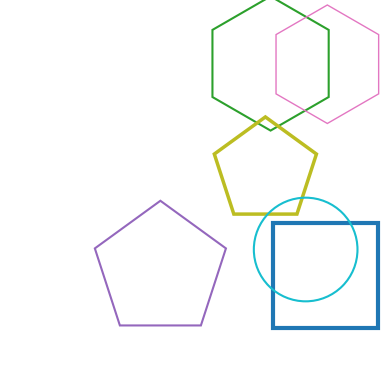[{"shape": "square", "thickness": 3, "radius": 0.68, "center": [0.846, 0.284]}, {"shape": "hexagon", "thickness": 1.5, "radius": 0.87, "center": [0.703, 0.835]}, {"shape": "pentagon", "thickness": 1.5, "radius": 0.9, "center": [0.417, 0.299]}, {"shape": "hexagon", "thickness": 1, "radius": 0.77, "center": [0.85, 0.833]}, {"shape": "pentagon", "thickness": 2.5, "radius": 0.7, "center": [0.689, 0.557]}, {"shape": "circle", "thickness": 1.5, "radius": 0.67, "center": [0.794, 0.352]}]